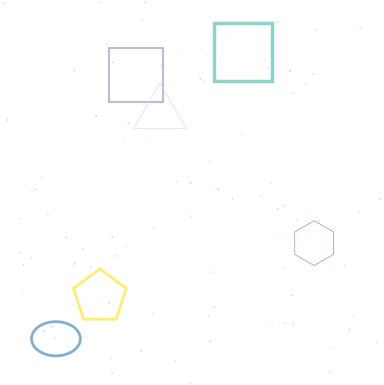[{"shape": "square", "thickness": 2.5, "radius": 0.38, "center": [0.63, 0.865]}, {"shape": "square", "thickness": 1.5, "radius": 0.35, "center": [0.354, 0.805]}, {"shape": "oval", "thickness": 2, "radius": 0.32, "center": [0.145, 0.12]}, {"shape": "triangle", "thickness": 0.5, "radius": 0.4, "center": [0.415, 0.705]}, {"shape": "hexagon", "thickness": 0.5, "radius": 0.29, "center": [0.816, 0.368]}, {"shape": "pentagon", "thickness": 2, "radius": 0.36, "center": [0.26, 0.229]}]